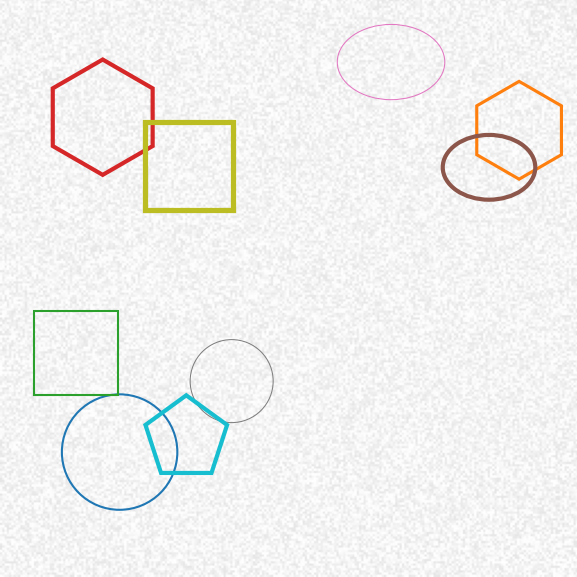[{"shape": "circle", "thickness": 1, "radius": 0.5, "center": [0.207, 0.216]}, {"shape": "hexagon", "thickness": 1.5, "radius": 0.42, "center": [0.899, 0.774]}, {"shape": "square", "thickness": 1, "radius": 0.36, "center": [0.132, 0.388]}, {"shape": "hexagon", "thickness": 2, "radius": 0.5, "center": [0.178, 0.796]}, {"shape": "oval", "thickness": 2, "radius": 0.4, "center": [0.847, 0.709]}, {"shape": "oval", "thickness": 0.5, "radius": 0.47, "center": [0.677, 0.892]}, {"shape": "circle", "thickness": 0.5, "radius": 0.36, "center": [0.401, 0.339]}, {"shape": "square", "thickness": 2.5, "radius": 0.38, "center": [0.328, 0.712]}, {"shape": "pentagon", "thickness": 2, "radius": 0.37, "center": [0.323, 0.24]}]